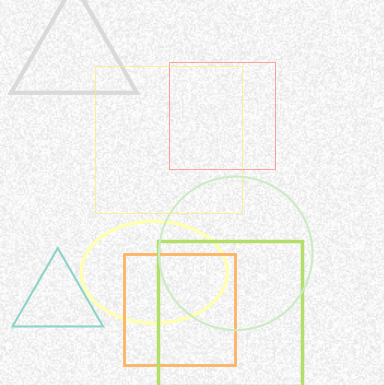[{"shape": "triangle", "thickness": 1.5, "radius": 0.68, "center": [0.15, 0.22]}, {"shape": "oval", "thickness": 2.5, "radius": 0.95, "center": [0.401, 0.293]}, {"shape": "square", "thickness": 0.5, "radius": 0.69, "center": [0.577, 0.7]}, {"shape": "square", "thickness": 2, "radius": 0.72, "center": [0.466, 0.195]}, {"shape": "square", "thickness": 2.5, "radius": 0.94, "center": [0.598, 0.186]}, {"shape": "triangle", "thickness": 3, "radius": 0.94, "center": [0.192, 0.853]}, {"shape": "circle", "thickness": 1.5, "radius": 1.0, "center": [0.612, 0.342]}, {"shape": "square", "thickness": 0.5, "radius": 0.95, "center": [0.439, 0.638]}]